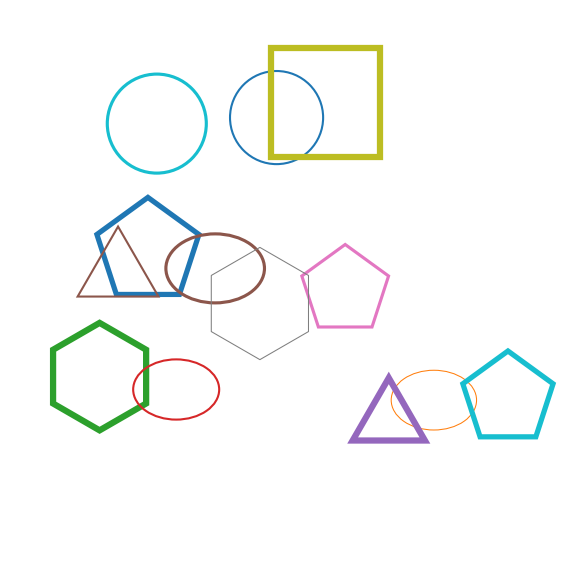[{"shape": "pentagon", "thickness": 2.5, "radius": 0.46, "center": [0.256, 0.564]}, {"shape": "circle", "thickness": 1, "radius": 0.4, "center": [0.479, 0.796]}, {"shape": "oval", "thickness": 0.5, "radius": 0.37, "center": [0.751, 0.306]}, {"shape": "hexagon", "thickness": 3, "radius": 0.47, "center": [0.172, 0.347]}, {"shape": "oval", "thickness": 1, "radius": 0.37, "center": [0.305, 0.325]}, {"shape": "triangle", "thickness": 3, "radius": 0.36, "center": [0.673, 0.272]}, {"shape": "oval", "thickness": 1.5, "radius": 0.43, "center": [0.373, 0.534]}, {"shape": "triangle", "thickness": 1, "radius": 0.4, "center": [0.204, 0.526]}, {"shape": "pentagon", "thickness": 1.5, "radius": 0.39, "center": [0.598, 0.497]}, {"shape": "hexagon", "thickness": 0.5, "radius": 0.49, "center": [0.45, 0.474]}, {"shape": "square", "thickness": 3, "radius": 0.47, "center": [0.564, 0.821]}, {"shape": "circle", "thickness": 1.5, "radius": 0.43, "center": [0.272, 0.785]}, {"shape": "pentagon", "thickness": 2.5, "radius": 0.41, "center": [0.88, 0.309]}]